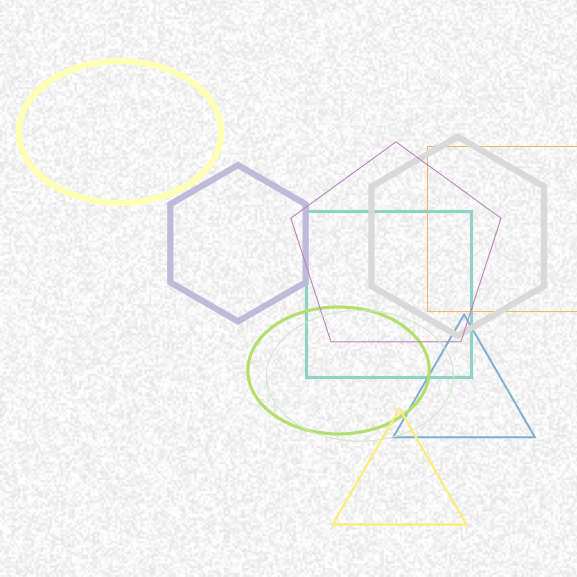[{"shape": "square", "thickness": 1.5, "radius": 0.72, "center": [0.673, 0.49]}, {"shape": "oval", "thickness": 3, "radius": 0.88, "center": [0.208, 0.771]}, {"shape": "hexagon", "thickness": 3, "radius": 0.68, "center": [0.412, 0.578]}, {"shape": "triangle", "thickness": 1, "radius": 0.71, "center": [0.804, 0.313]}, {"shape": "square", "thickness": 0.5, "radius": 0.72, "center": [0.883, 0.604]}, {"shape": "oval", "thickness": 1.5, "radius": 0.79, "center": [0.586, 0.358]}, {"shape": "hexagon", "thickness": 3, "radius": 0.86, "center": [0.793, 0.59]}, {"shape": "pentagon", "thickness": 0.5, "radius": 0.96, "center": [0.686, 0.562]}, {"shape": "oval", "thickness": 0.5, "radius": 0.81, "center": [0.623, 0.348]}, {"shape": "triangle", "thickness": 1, "radius": 0.67, "center": [0.692, 0.158]}]